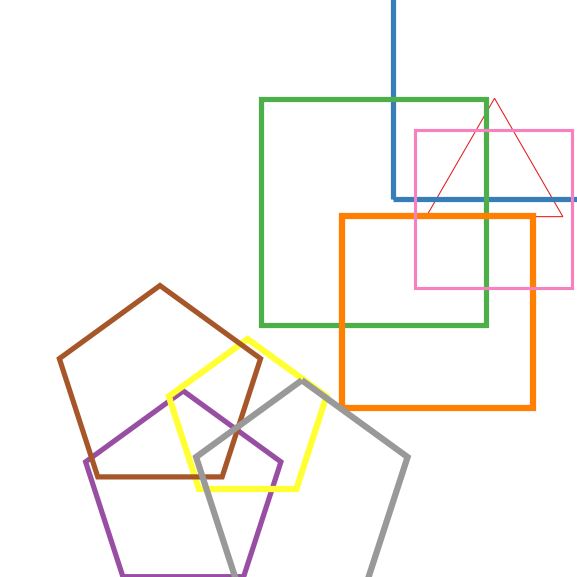[{"shape": "triangle", "thickness": 0.5, "radius": 0.68, "center": [0.856, 0.692]}, {"shape": "square", "thickness": 2.5, "radius": 0.99, "center": [0.879, 0.854]}, {"shape": "square", "thickness": 2.5, "radius": 0.98, "center": [0.647, 0.632]}, {"shape": "pentagon", "thickness": 2.5, "radius": 0.89, "center": [0.317, 0.144]}, {"shape": "square", "thickness": 3, "radius": 0.83, "center": [0.758, 0.459]}, {"shape": "pentagon", "thickness": 3, "radius": 0.72, "center": [0.429, 0.269]}, {"shape": "pentagon", "thickness": 2.5, "radius": 0.92, "center": [0.277, 0.322]}, {"shape": "square", "thickness": 1.5, "radius": 0.68, "center": [0.855, 0.637]}, {"shape": "pentagon", "thickness": 3, "radius": 0.96, "center": [0.523, 0.148]}]